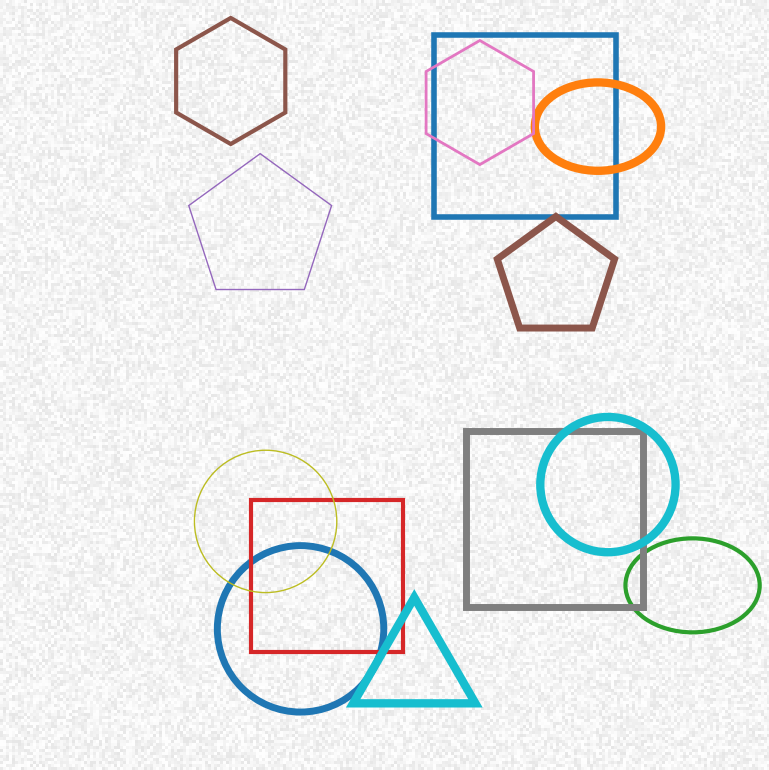[{"shape": "circle", "thickness": 2.5, "radius": 0.54, "center": [0.39, 0.183]}, {"shape": "square", "thickness": 2, "radius": 0.59, "center": [0.682, 0.837]}, {"shape": "oval", "thickness": 3, "radius": 0.41, "center": [0.777, 0.836]}, {"shape": "oval", "thickness": 1.5, "radius": 0.44, "center": [0.899, 0.24]}, {"shape": "square", "thickness": 1.5, "radius": 0.49, "center": [0.424, 0.252]}, {"shape": "pentagon", "thickness": 0.5, "radius": 0.49, "center": [0.338, 0.703]}, {"shape": "hexagon", "thickness": 1.5, "radius": 0.41, "center": [0.3, 0.895]}, {"shape": "pentagon", "thickness": 2.5, "radius": 0.4, "center": [0.722, 0.639]}, {"shape": "hexagon", "thickness": 1, "radius": 0.4, "center": [0.623, 0.867]}, {"shape": "square", "thickness": 2.5, "radius": 0.57, "center": [0.72, 0.326]}, {"shape": "circle", "thickness": 0.5, "radius": 0.46, "center": [0.345, 0.323]}, {"shape": "circle", "thickness": 3, "radius": 0.44, "center": [0.79, 0.371]}, {"shape": "triangle", "thickness": 3, "radius": 0.46, "center": [0.538, 0.132]}]